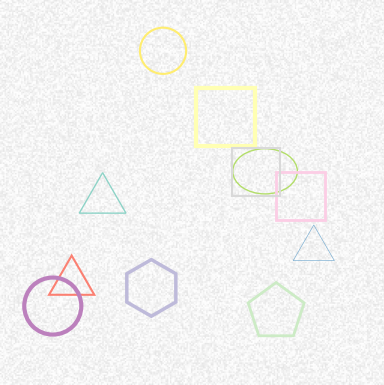[{"shape": "triangle", "thickness": 1, "radius": 0.35, "center": [0.267, 0.481]}, {"shape": "square", "thickness": 3, "radius": 0.38, "center": [0.586, 0.696]}, {"shape": "hexagon", "thickness": 2.5, "radius": 0.37, "center": [0.393, 0.252]}, {"shape": "triangle", "thickness": 1.5, "radius": 0.34, "center": [0.186, 0.268]}, {"shape": "triangle", "thickness": 0.5, "radius": 0.31, "center": [0.815, 0.354]}, {"shape": "oval", "thickness": 1, "radius": 0.42, "center": [0.688, 0.555]}, {"shape": "square", "thickness": 2, "radius": 0.31, "center": [0.781, 0.491]}, {"shape": "square", "thickness": 1.5, "radius": 0.31, "center": [0.665, 0.553]}, {"shape": "circle", "thickness": 3, "radius": 0.37, "center": [0.137, 0.205]}, {"shape": "pentagon", "thickness": 2, "radius": 0.38, "center": [0.717, 0.19]}, {"shape": "circle", "thickness": 1.5, "radius": 0.3, "center": [0.423, 0.868]}]